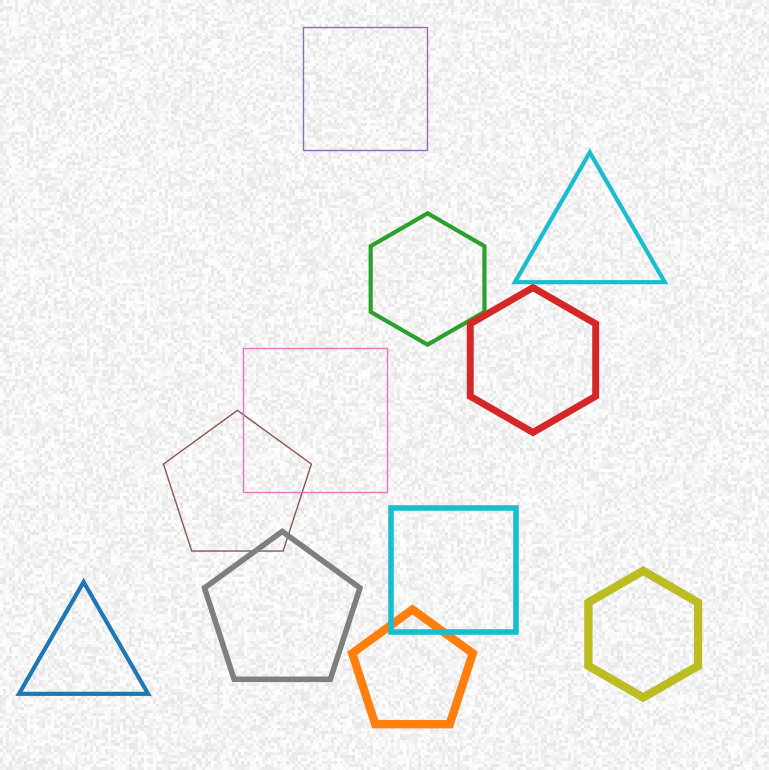[{"shape": "triangle", "thickness": 1.5, "radius": 0.48, "center": [0.109, 0.147]}, {"shape": "pentagon", "thickness": 3, "radius": 0.41, "center": [0.536, 0.126]}, {"shape": "hexagon", "thickness": 1.5, "radius": 0.43, "center": [0.555, 0.638]}, {"shape": "hexagon", "thickness": 2.5, "radius": 0.47, "center": [0.692, 0.532]}, {"shape": "square", "thickness": 0.5, "radius": 0.4, "center": [0.474, 0.885]}, {"shape": "pentagon", "thickness": 0.5, "radius": 0.51, "center": [0.308, 0.366]}, {"shape": "square", "thickness": 0.5, "radius": 0.47, "center": [0.409, 0.455]}, {"shape": "pentagon", "thickness": 2, "radius": 0.53, "center": [0.367, 0.204]}, {"shape": "hexagon", "thickness": 3, "radius": 0.41, "center": [0.835, 0.176]}, {"shape": "triangle", "thickness": 1.5, "radius": 0.56, "center": [0.766, 0.69]}, {"shape": "square", "thickness": 2, "radius": 0.4, "center": [0.589, 0.26]}]